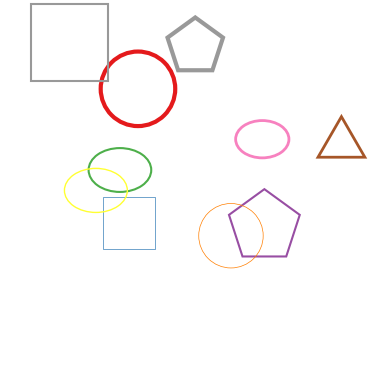[{"shape": "circle", "thickness": 3, "radius": 0.48, "center": [0.358, 0.769]}, {"shape": "square", "thickness": 0.5, "radius": 0.34, "center": [0.334, 0.421]}, {"shape": "oval", "thickness": 1.5, "radius": 0.41, "center": [0.311, 0.558]}, {"shape": "pentagon", "thickness": 1.5, "radius": 0.48, "center": [0.687, 0.412]}, {"shape": "circle", "thickness": 0.5, "radius": 0.42, "center": [0.6, 0.388]}, {"shape": "oval", "thickness": 1, "radius": 0.41, "center": [0.249, 0.505]}, {"shape": "triangle", "thickness": 2, "radius": 0.35, "center": [0.887, 0.627]}, {"shape": "oval", "thickness": 2, "radius": 0.35, "center": [0.681, 0.638]}, {"shape": "pentagon", "thickness": 3, "radius": 0.38, "center": [0.507, 0.879]}, {"shape": "square", "thickness": 1.5, "radius": 0.5, "center": [0.181, 0.89]}]